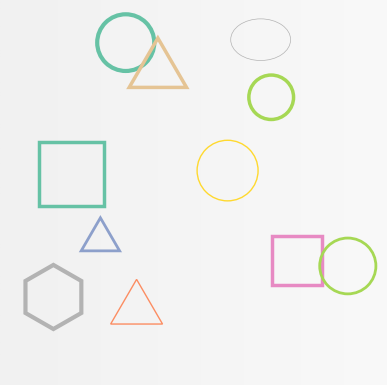[{"shape": "circle", "thickness": 3, "radius": 0.37, "center": [0.324, 0.889]}, {"shape": "square", "thickness": 2.5, "radius": 0.42, "center": [0.184, 0.549]}, {"shape": "triangle", "thickness": 1, "radius": 0.39, "center": [0.352, 0.197]}, {"shape": "triangle", "thickness": 2, "radius": 0.29, "center": [0.259, 0.377]}, {"shape": "square", "thickness": 2.5, "radius": 0.32, "center": [0.766, 0.323]}, {"shape": "circle", "thickness": 2, "radius": 0.36, "center": [0.898, 0.309]}, {"shape": "circle", "thickness": 2.5, "radius": 0.29, "center": [0.7, 0.747]}, {"shape": "circle", "thickness": 1, "radius": 0.39, "center": [0.587, 0.557]}, {"shape": "triangle", "thickness": 2.5, "radius": 0.43, "center": [0.407, 0.816]}, {"shape": "oval", "thickness": 0.5, "radius": 0.39, "center": [0.673, 0.897]}, {"shape": "hexagon", "thickness": 3, "radius": 0.42, "center": [0.138, 0.229]}]